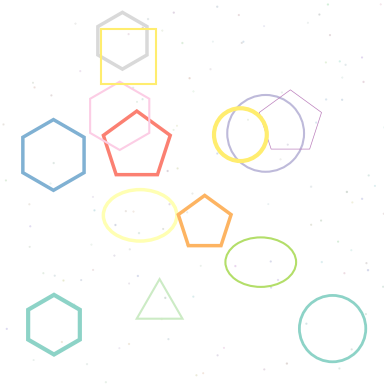[{"shape": "hexagon", "thickness": 3, "radius": 0.39, "center": [0.14, 0.157]}, {"shape": "circle", "thickness": 2, "radius": 0.43, "center": [0.864, 0.146]}, {"shape": "oval", "thickness": 2.5, "radius": 0.48, "center": [0.364, 0.441]}, {"shape": "circle", "thickness": 1.5, "radius": 0.5, "center": [0.69, 0.654]}, {"shape": "pentagon", "thickness": 2.5, "radius": 0.46, "center": [0.355, 0.62]}, {"shape": "hexagon", "thickness": 2.5, "radius": 0.46, "center": [0.139, 0.598]}, {"shape": "pentagon", "thickness": 2.5, "radius": 0.36, "center": [0.532, 0.42]}, {"shape": "oval", "thickness": 1.5, "radius": 0.46, "center": [0.677, 0.319]}, {"shape": "hexagon", "thickness": 1.5, "radius": 0.44, "center": [0.311, 0.699]}, {"shape": "hexagon", "thickness": 2.5, "radius": 0.37, "center": [0.318, 0.894]}, {"shape": "pentagon", "thickness": 0.5, "radius": 0.43, "center": [0.754, 0.682]}, {"shape": "triangle", "thickness": 1.5, "radius": 0.34, "center": [0.415, 0.206]}, {"shape": "circle", "thickness": 3, "radius": 0.34, "center": [0.624, 0.65]}, {"shape": "square", "thickness": 1.5, "radius": 0.36, "center": [0.334, 0.854]}]